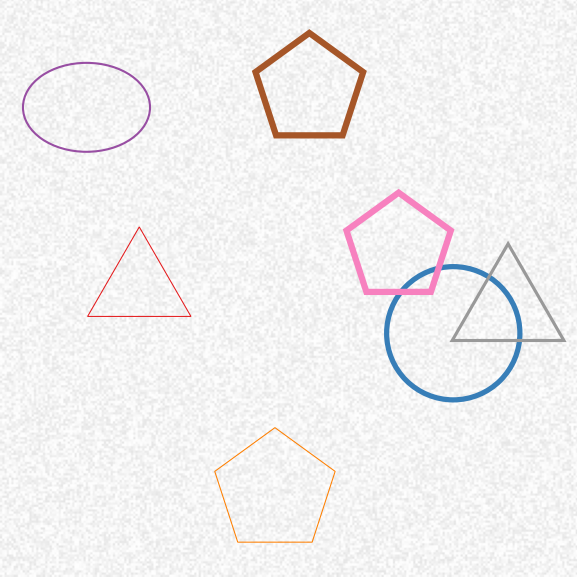[{"shape": "triangle", "thickness": 0.5, "radius": 0.52, "center": [0.241, 0.503]}, {"shape": "circle", "thickness": 2.5, "radius": 0.58, "center": [0.785, 0.422]}, {"shape": "oval", "thickness": 1, "radius": 0.55, "center": [0.15, 0.813]}, {"shape": "pentagon", "thickness": 0.5, "radius": 0.55, "center": [0.476, 0.149]}, {"shape": "pentagon", "thickness": 3, "radius": 0.49, "center": [0.536, 0.844]}, {"shape": "pentagon", "thickness": 3, "radius": 0.47, "center": [0.69, 0.571]}, {"shape": "triangle", "thickness": 1.5, "radius": 0.56, "center": [0.88, 0.465]}]